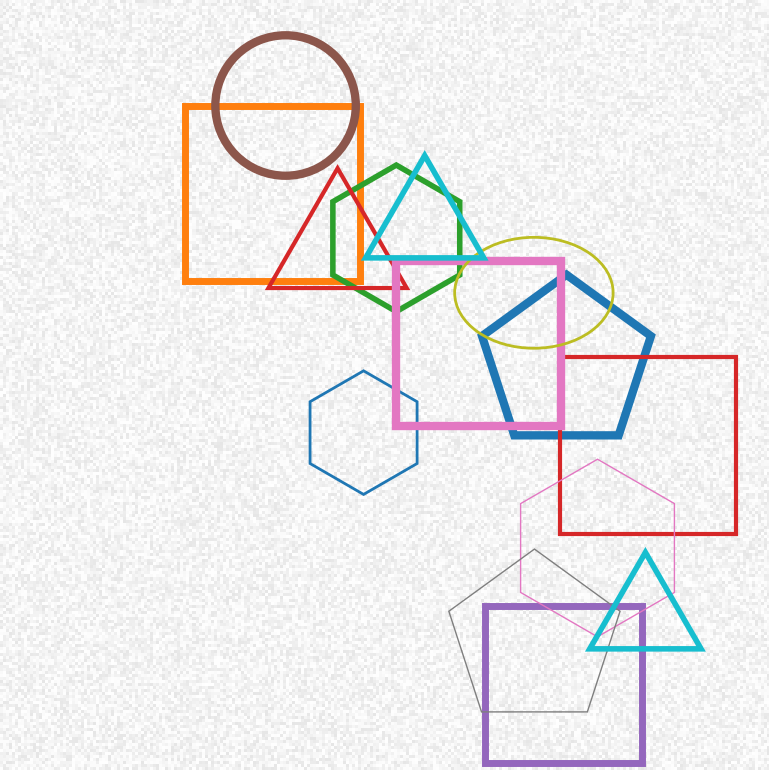[{"shape": "hexagon", "thickness": 1, "radius": 0.4, "center": [0.472, 0.438]}, {"shape": "pentagon", "thickness": 3, "radius": 0.58, "center": [0.736, 0.528]}, {"shape": "square", "thickness": 2.5, "radius": 0.57, "center": [0.354, 0.749]}, {"shape": "hexagon", "thickness": 2, "radius": 0.48, "center": [0.515, 0.69]}, {"shape": "triangle", "thickness": 1.5, "radius": 0.52, "center": [0.438, 0.678]}, {"shape": "square", "thickness": 1.5, "radius": 0.57, "center": [0.842, 0.421]}, {"shape": "square", "thickness": 2.5, "radius": 0.51, "center": [0.732, 0.111]}, {"shape": "circle", "thickness": 3, "radius": 0.46, "center": [0.371, 0.863]}, {"shape": "hexagon", "thickness": 0.5, "radius": 0.58, "center": [0.776, 0.288]}, {"shape": "square", "thickness": 3, "radius": 0.54, "center": [0.622, 0.554]}, {"shape": "pentagon", "thickness": 0.5, "radius": 0.58, "center": [0.694, 0.17]}, {"shape": "oval", "thickness": 1, "radius": 0.51, "center": [0.693, 0.62]}, {"shape": "triangle", "thickness": 2, "radius": 0.44, "center": [0.552, 0.709]}, {"shape": "triangle", "thickness": 2, "radius": 0.42, "center": [0.838, 0.199]}]